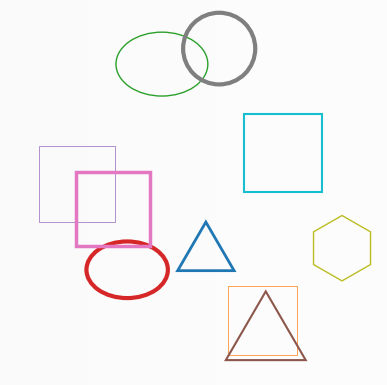[{"shape": "triangle", "thickness": 2, "radius": 0.42, "center": [0.531, 0.339]}, {"shape": "square", "thickness": 0.5, "radius": 0.45, "center": [0.678, 0.168]}, {"shape": "oval", "thickness": 1, "radius": 0.59, "center": [0.418, 0.834]}, {"shape": "oval", "thickness": 3, "radius": 0.53, "center": [0.328, 0.299]}, {"shape": "square", "thickness": 0.5, "radius": 0.49, "center": [0.198, 0.522]}, {"shape": "triangle", "thickness": 1.5, "radius": 0.6, "center": [0.686, 0.124]}, {"shape": "square", "thickness": 2.5, "radius": 0.48, "center": [0.291, 0.457]}, {"shape": "circle", "thickness": 3, "radius": 0.47, "center": [0.566, 0.874]}, {"shape": "hexagon", "thickness": 1, "radius": 0.42, "center": [0.883, 0.355]}, {"shape": "square", "thickness": 1.5, "radius": 0.51, "center": [0.73, 0.602]}]